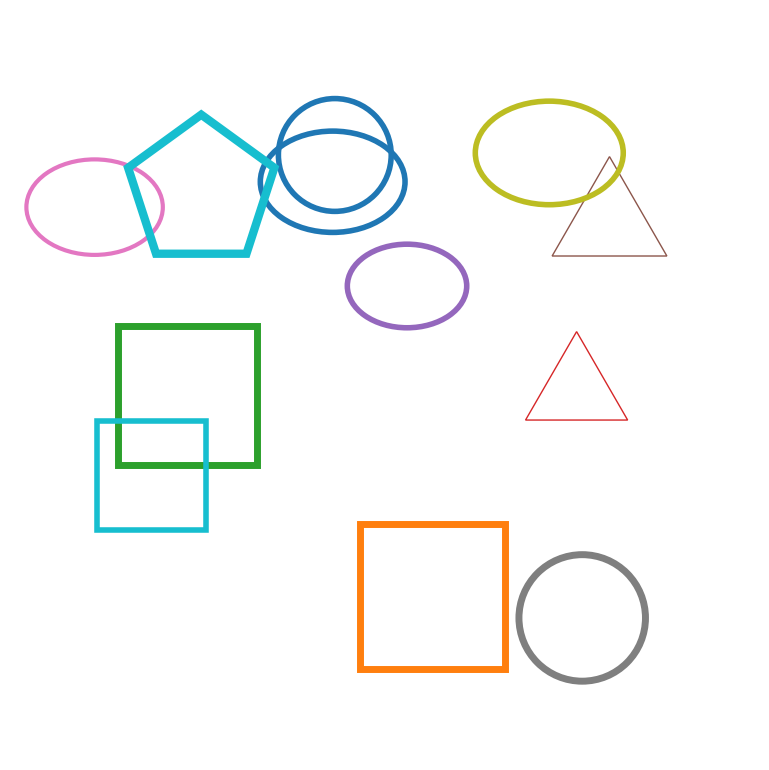[{"shape": "oval", "thickness": 2, "radius": 0.47, "center": [0.432, 0.764]}, {"shape": "circle", "thickness": 2, "radius": 0.37, "center": [0.435, 0.799]}, {"shape": "square", "thickness": 2.5, "radius": 0.47, "center": [0.562, 0.225]}, {"shape": "square", "thickness": 2.5, "radius": 0.45, "center": [0.243, 0.487]}, {"shape": "triangle", "thickness": 0.5, "radius": 0.38, "center": [0.749, 0.493]}, {"shape": "oval", "thickness": 2, "radius": 0.39, "center": [0.529, 0.629]}, {"shape": "triangle", "thickness": 0.5, "radius": 0.43, "center": [0.792, 0.711]}, {"shape": "oval", "thickness": 1.5, "radius": 0.44, "center": [0.123, 0.731]}, {"shape": "circle", "thickness": 2.5, "radius": 0.41, "center": [0.756, 0.198]}, {"shape": "oval", "thickness": 2, "radius": 0.48, "center": [0.713, 0.801]}, {"shape": "pentagon", "thickness": 3, "radius": 0.5, "center": [0.261, 0.751]}, {"shape": "square", "thickness": 2, "radius": 0.35, "center": [0.197, 0.382]}]